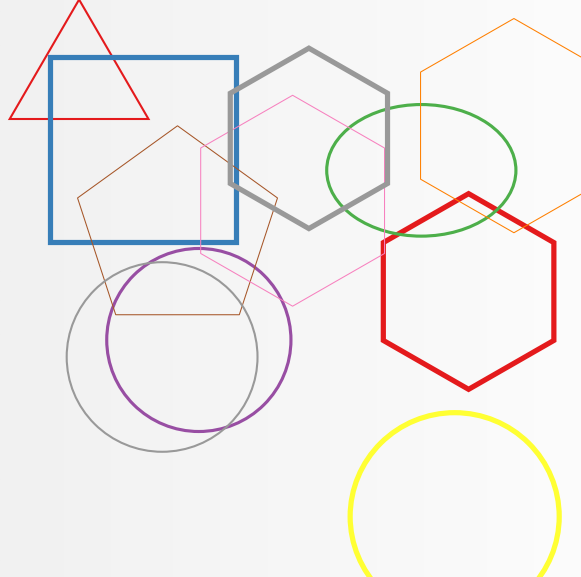[{"shape": "triangle", "thickness": 1, "radius": 0.69, "center": [0.136, 0.862]}, {"shape": "hexagon", "thickness": 2.5, "radius": 0.85, "center": [0.806, 0.494]}, {"shape": "square", "thickness": 2.5, "radius": 0.8, "center": [0.246, 0.74]}, {"shape": "oval", "thickness": 1.5, "radius": 0.81, "center": [0.725, 0.704]}, {"shape": "circle", "thickness": 1.5, "radius": 0.79, "center": [0.342, 0.41]}, {"shape": "hexagon", "thickness": 0.5, "radius": 0.93, "center": [0.884, 0.782]}, {"shape": "circle", "thickness": 2.5, "radius": 0.9, "center": [0.782, 0.105]}, {"shape": "pentagon", "thickness": 0.5, "radius": 0.9, "center": [0.305, 0.6]}, {"shape": "hexagon", "thickness": 0.5, "radius": 0.91, "center": [0.503, 0.652]}, {"shape": "hexagon", "thickness": 2.5, "radius": 0.78, "center": [0.531, 0.76]}, {"shape": "circle", "thickness": 1, "radius": 0.82, "center": [0.279, 0.381]}]